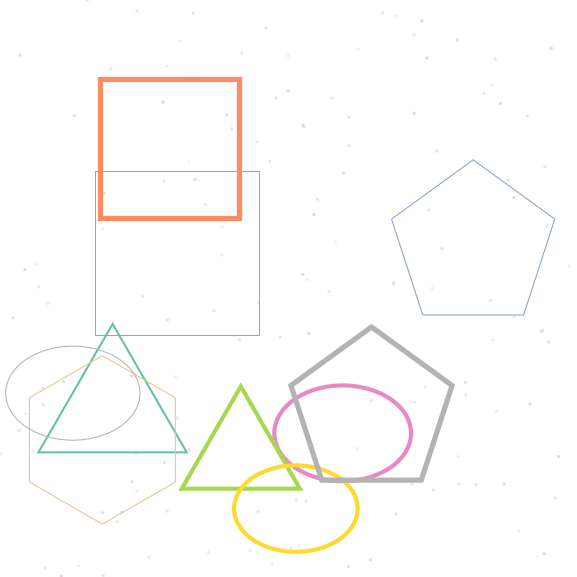[{"shape": "square", "thickness": 0.5, "radius": 0.71, "center": [0.307, 0.561]}, {"shape": "triangle", "thickness": 1, "radius": 0.74, "center": [0.195, 0.29]}, {"shape": "square", "thickness": 2.5, "radius": 0.6, "center": [0.293, 0.743]}, {"shape": "pentagon", "thickness": 0.5, "radius": 0.74, "center": [0.819, 0.574]}, {"shape": "oval", "thickness": 2, "radius": 0.59, "center": [0.593, 0.249]}, {"shape": "triangle", "thickness": 2, "radius": 0.59, "center": [0.417, 0.212]}, {"shape": "oval", "thickness": 2, "radius": 0.53, "center": [0.512, 0.118]}, {"shape": "hexagon", "thickness": 0.5, "radius": 0.73, "center": [0.177, 0.237]}, {"shape": "pentagon", "thickness": 2.5, "radius": 0.73, "center": [0.643, 0.286]}, {"shape": "oval", "thickness": 0.5, "radius": 0.58, "center": [0.126, 0.318]}]